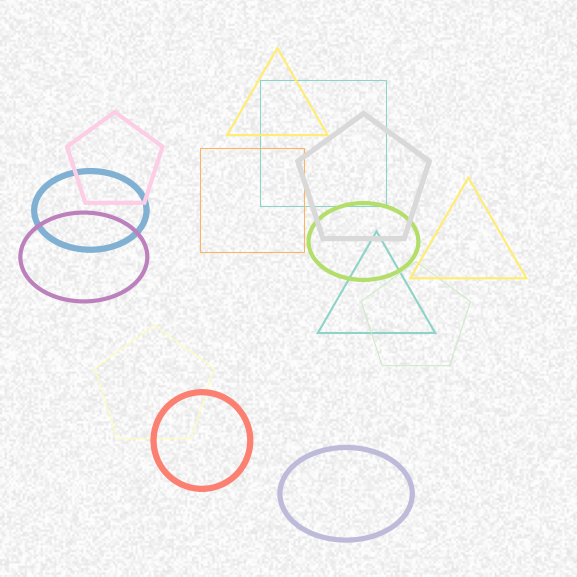[{"shape": "square", "thickness": 0.5, "radius": 0.54, "center": [0.56, 0.752]}, {"shape": "triangle", "thickness": 1, "radius": 0.59, "center": [0.652, 0.481]}, {"shape": "pentagon", "thickness": 0.5, "radius": 0.54, "center": [0.267, 0.328]}, {"shape": "oval", "thickness": 2.5, "radius": 0.57, "center": [0.599, 0.144]}, {"shape": "circle", "thickness": 3, "radius": 0.42, "center": [0.35, 0.236]}, {"shape": "oval", "thickness": 3, "radius": 0.49, "center": [0.156, 0.635]}, {"shape": "square", "thickness": 0.5, "radius": 0.45, "center": [0.436, 0.653]}, {"shape": "oval", "thickness": 2, "radius": 0.48, "center": [0.629, 0.581]}, {"shape": "pentagon", "thickness": 2, "radius": 0.43, "center": [0.199, 0.718]}, {"shape": "pentagon", "thickness": 2.5, "radius": 0.6, "center": [0.63, 0.683]}, {"shape": "oval", "thickness": 2, "radius": 0.55, "center": [0.145, 0.554]}, {"shape": "pentagon", "thickness": 0.5, "radius": 0.5, "center": [0.72, 0.446]}, {"shape": "triangle", "thickness": 1, "radius": 0.5, "center": [0.48, 0.815]}, {"shape": "triangle", "thickness": 1, "radius": 0.58, "center": [0.811, 0.575]}]